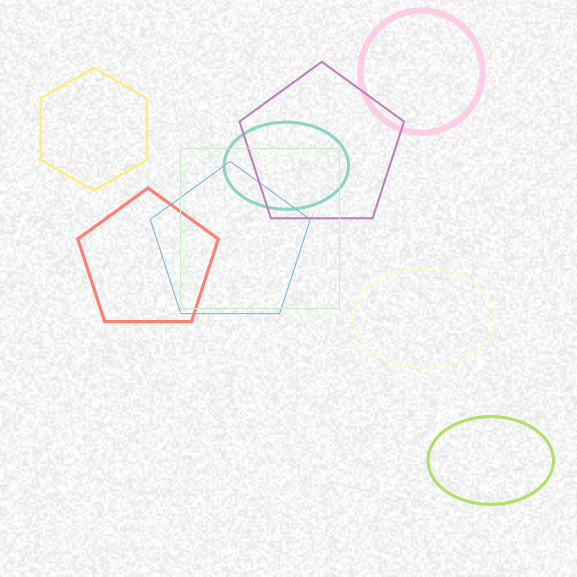[{"shape": "oval", "thickness": 1.5, "radius": 0.54, "center": [0.496, 0.712]}, {"shape": "oval", "thickness": 0.5, "radius": 0.62, "center": [0.734, 0.448]}, {"shape": "pentagon", "thickness": 1.5, "radius": 0.64, "center": [0.256, 0.546]}, {"shape": "pentagon", "thickness": 0.5, "radius": 0.73, "center": [0.399, 0.574]}, {"shape": "oval", "thickness": 1.5, "radius": 0.54, "center": [0.85, 0.202]}, {"shape": "circle", "thickness": 3, "radius": 0.53, "center": [0.73, 0.875]}, {"shape": "pentagon", "thickness": 1, "radius": 0.75, "center": [0.557, 0.742]}, {"shape": "square", "thickness": 0.5, "radius": 0.69, "center": [0.449, 0.604]}, {"shape": "hexagon", "thickness": 1, "radius": 0.53, "center": [0.162, 0.776]}]